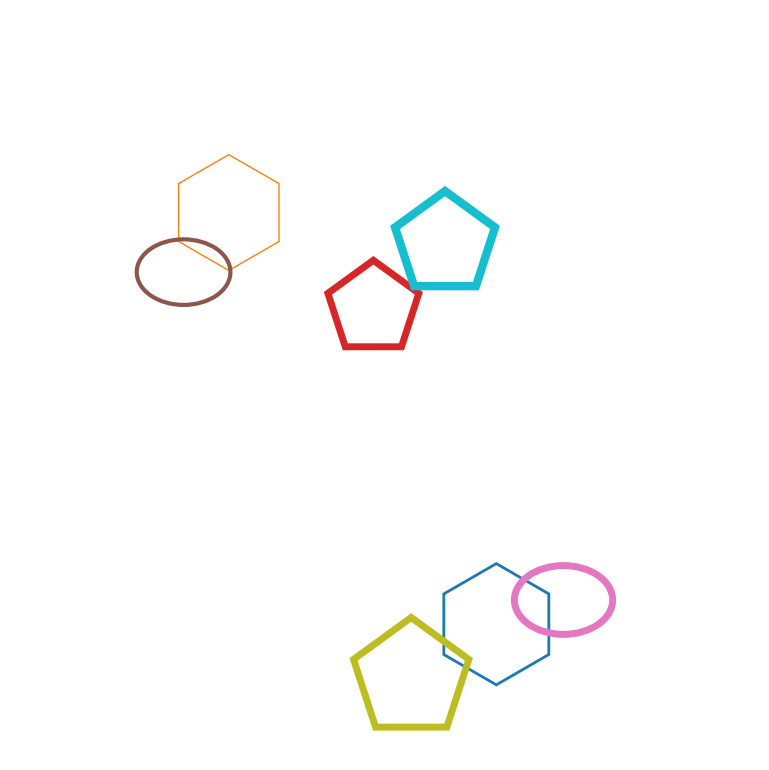[{"shape": "hexagon", "thickness": 1, "radius": 0.39, "center": [0.645, 0.189]}, {"shape": "hexagon", "thickness": 0.5, "radius": 0.38, "center": [0.297, 0.724]}, {"shape": "pentagon", "thickness": 2.5, "radius": 0.31, "center": [0.485, 0.6]}, {"shape": "oval", "thickness": 1.5, "radius": 0.3, "center": [0.238, 0.647]}, {"shape": "oval", "thickness": 2.5, "radius": 0.32, "center": [0.732, 0.221]}, {"shape": "pentagon", "thickness": 2.5, "radius": 0.39, "center": [0.534, 0.119]}, {"shape": "pentagon", "thickness": 3, "radius": 0.34, "center": [0.578, 0.684]}]